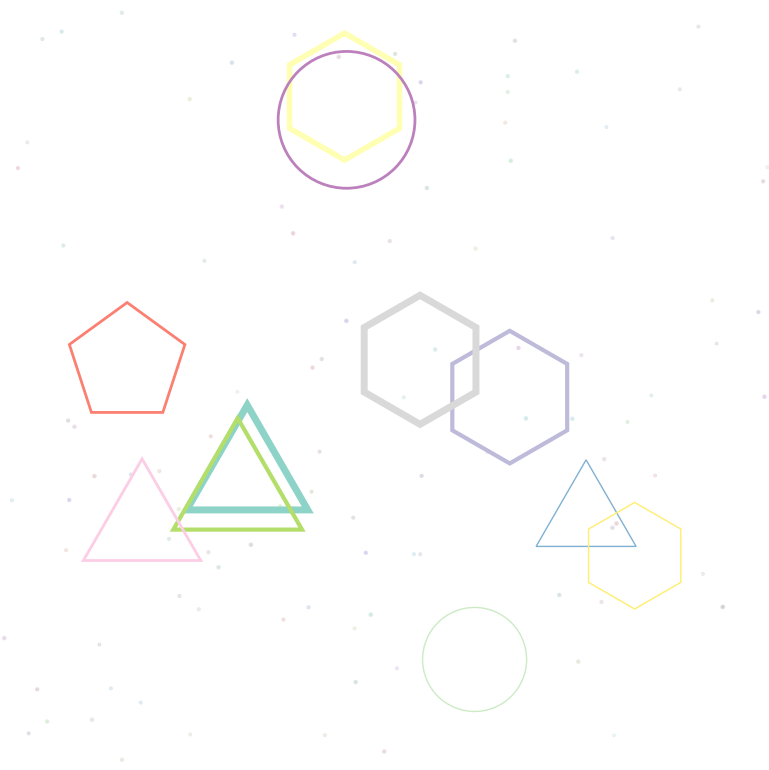[{"shape": "triangle", "thickness": 2.5, "radius": 0.45, "center": [0.321, 0.383]}, {"shape": "hexagon", "thickness": 2, "radius": 0.41, "center": [0.447, 0.875]}, {"shape": "hexagon", "thickness": 1.5, "radius": 0.43, "center": [0.662, 0.484]}, {"shape": "pentagon", "thickness": 1, "radius": 0.39, "center": [0.165, 0.528]}, {"shape": "triangle", "thickness": 0.5, "radius": 0.37, "center": [0.761, 0.328]}, {"shape": "triangle", "thickness": 1.5, "radius": 0.48, "center": [0.309, 0.36]}, {"shape": "triangle", "thickness": 1, "radius": 0.44, "center": [0.185, 0.316]}, {"shape": "hexagon", "thickness": 2.5, "radius": 0.42, "center": [0.546, 0.533]}, {"shape": "circle", "thickness": 1, "radius": 0.44, "center": [0.45, 0.844]}, {"shape": "circle", "thickness": 0.5, "radius": 0.34, "center": [0.616, 0.144]}, {"shape": "hexagon", "thickness": 0.5, "radius": 0.35, "center": [0.824, 0.278]}]